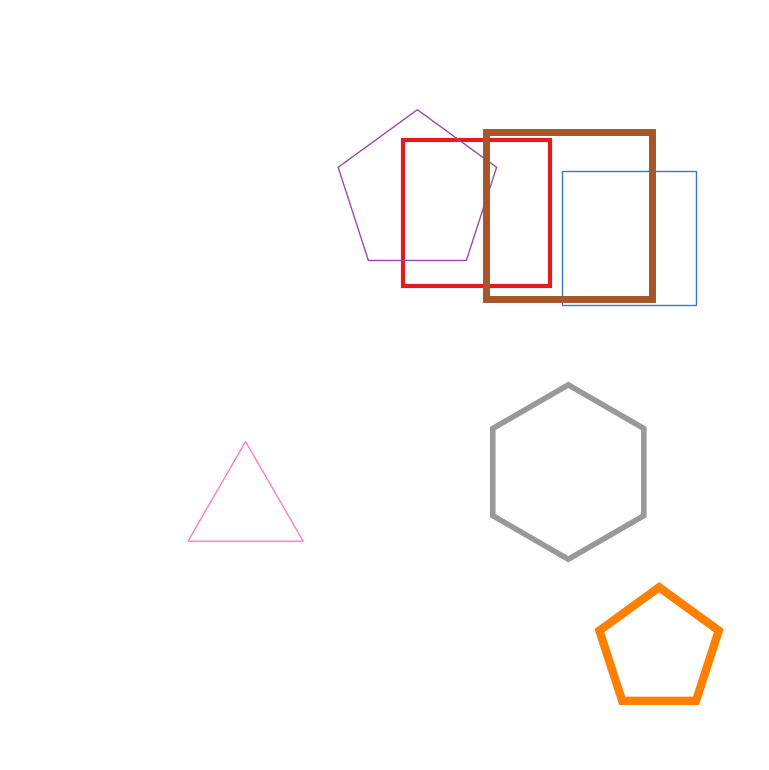[{"shape": "square", "thickness": 1.5, "radius": 0.48, "center": [0.619, 0.723]}, {"shape": "square", "thickness": 0.5, "radius": 0.43, "center": [0.817, 0.691]}, {"shape": "pentagon", "thickness": 0.5, "radius": 0.54, "center": [0.542, 0.749]}, {"shape": "pentagon", "thickness": 3, "radius": 0.41, "center": [0.856, 0.156]}, {"shape": "square", "thickness": 2.5, "radius": 0.54, "center": [0.739, 0.72]}, {"shape": "triangle", "thickness": 0.5, "radius": 0.43, "center": [0.319, 0.34]}, {"shape": "hexagon", "thickness": 2, "radius": 0.57, "center": [0.738, 0.387]}]